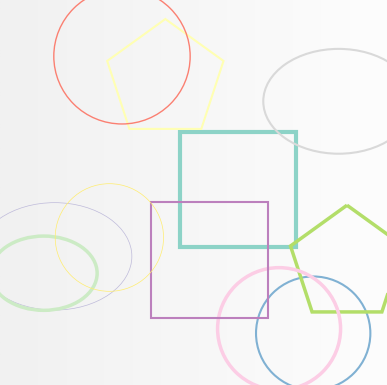[{"shape": "square", "thickness": 3, "radius": 0.75, "center": [0.615, 0.508]}, {"shape": "pentagon", "thickness": 1.5, "radius": 0.79, "center": [0.427, 0.793]}, {"shape": "oval", "thickness": 0.5, "radius": 1.0, "center": [0.141, 0.334]}, {"shape": "circle", "thickness": 1, "radius": 0.88, "center": [0.315, 0.854]}, {"shape": "circle", "thickness": 1.5, "radius": 0.74, "center": [0.808, 0.134]}, {"shape": "pentagon", "thickness": 2.5, "radius": 0.77, "center": [0.895, 0.314]}, {"shape": "circle", "thickness": 2.5, "radius": 0.79, "center": [0.72, 0.146]}, {"shape": "oval", "thickness": 1.5, "radius": 0.97, "center": [0.874, 0.737]}, {"shape": "square", "thickness": 1.5, "radius": 0.76, "center": [0.54, 0.325]}, {"shape": "oval", "thickness": 2.5, "radius": 0.69, "center": [0.113, 0.29]}, {"shape": "circle", "thickness": 0.5, "radius": 0.7, "center": [0.282, 0.383]}]